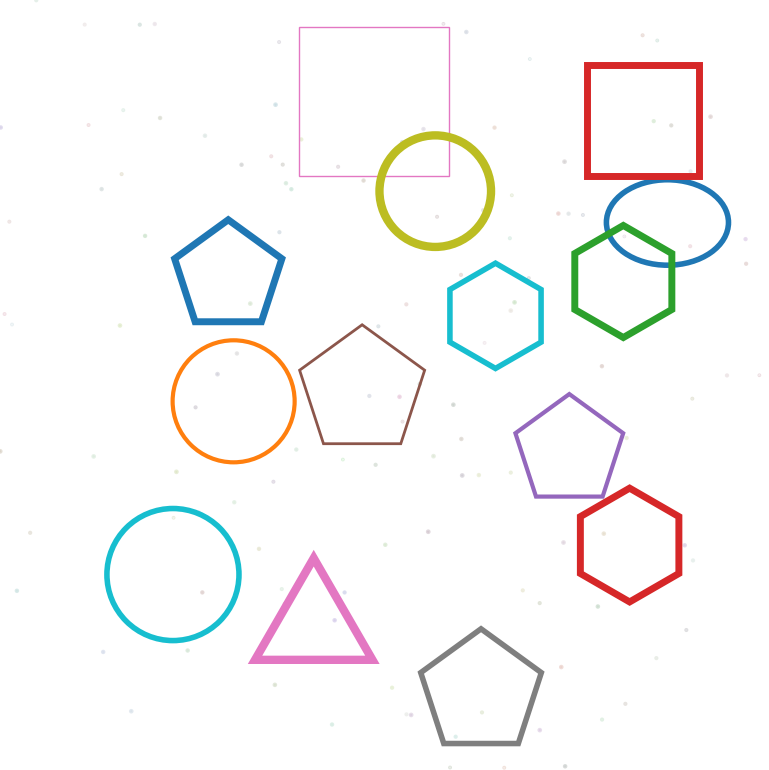[{"shape": "oval", "thickness": 2, "radius": 0.4, "center": [0.867, 0.711]}, {"shape": "pentagon", "thickness": 2.5, "radius": 0.37, "center": [0.296, 0.641]}, {"shape": "circle", "thickness": 1.5, "radius": 0.4, "center": [0.303, 0.479]}, {"shape": "hexagon", "thickness": 2.5, "radius": 0.36, "center": [0.81, 0.634]}, {"shape": "hexagon", "thickness": 2.5, "radius": 0.37, "center": [0.818, 0.292]}, {"shape": "square", "thickness": 2.5, "radius": 0.36, "center": [0.835, 0.844]}, {"shape": "pentagon", "thickness": 1.5, "radius": 0.37, "center": [0.739, 0.415]}, {"shape": "pentagon", "thickness": 1, "radius": 0.43, "center": [0.47, 0.493]}, {"shape": "square", "thickness": 0.5, "radius": 0.48, "center": [0.486, 0.868]}, {"shape": "triangle", "thickness": 3, "radius": 0.44, "center": [0.407, 0.187]}, {"shape": "pentagon", "thickness": 2, "radius": 0.41, "center": [0.625, 0.101]}, {"shape": "circle", "thickness": 3, "radius": 0.36, "center": [0.565, 0.752]}, {"shape": "hexagon", "thickness": 2, "radius": 0.34, "center": [0.644, 0.59]}, {"shape": "circle", "thickness": 2, "radius": 0.43, "center": [0.225, 0.254]}]